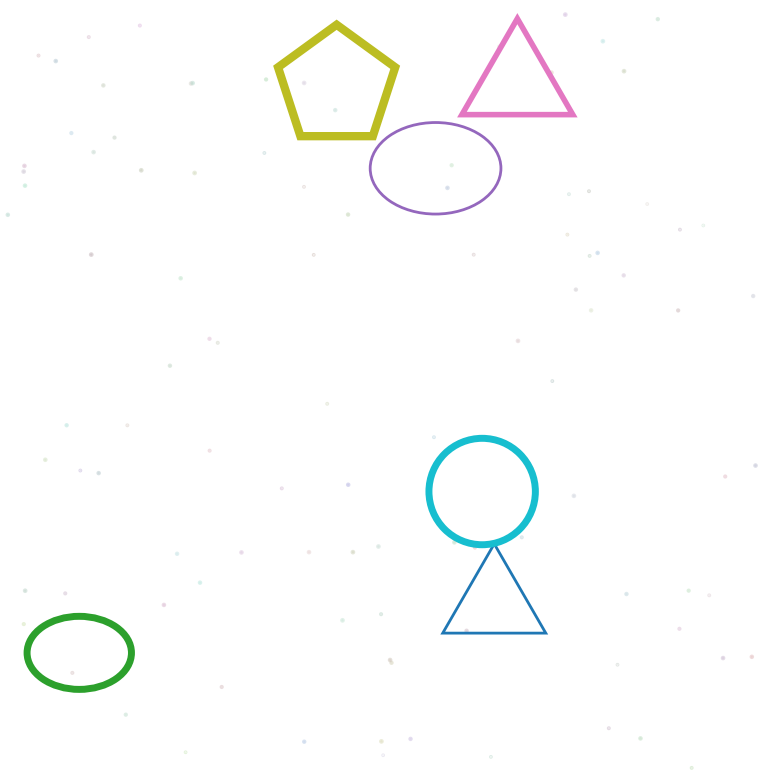[{"shape": "triangle", "thickness": 1, "radius": 0.39, "center": [0.642, 0.216]}, {"shape": "oval", "thickness": 2.5, "radius": 0.34, "center": [0.103, 0.152]}, {"shape": "oval", "thickness": 1, "radius": 0.42, "center": [0.566, 0.781]}, {"shape": "triangle", "thickness": 2, "radius": 0.42, "center": [0.672, 0.893]}, {"shape": "pentagon", "thickness": 3, "radius": 0.4, "center": [0.437, 0.888]}, {"shape": "circle", "thickness": 2.5, "radius": 0.35, "center": [0.626, 0.362]}]